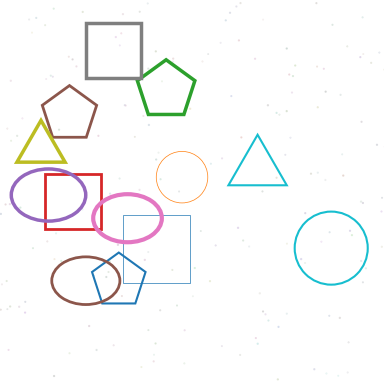[{"shape": "square", "thickness": 0.5, "radius": 0.44, "center": [0.407, 0.353]}, {"shape": "pentagon", "thickness": 1.5, "radius": 0.37, "center": [0.309, 0.271]}, {"shape": "circle", "thickness": 0.5, "radius": 0.33, "center": [0.473, 0.54]}, {"shape": "pentagon", "thickness": 2.5, "radius": 0.39, "center": [0.431, 0.766]}, {"shape": "square", "thickness": 2, "radius": 0.36, "center": [0.19, 0.477]}, {"shape": "oval", "thickness": 2.5, "radius": 0.48, "center": [0.126, 0.493]}, {"shape": "oval", "thickness": 2, "radius": 0.44, "center": [0.223, 0.271]}, {"shape": "pentagon", "thickness": 2, "radius": 0.37, "center": [0.18, 0.704]}, {"shape": "oval", "thickness": 3, "radius": 0.45, "center": [0.331, 0.433]}, {"shape": "square", "thickness": 2.5, "radius": 0.36, "center": [0.295, 0.868]}, {"shape": "triangle", "thickness": 2.5, "radius": 0.36, "center": [0.106, 0.615]}, {"shape": "circle", "thickness": 1.5, "radius": 0.47, "center": [0.86, 0.356]}, {"shape": "triangle", "thickness": 1.5, "radius": 0.44, "center": [0.669, 0.563]}]